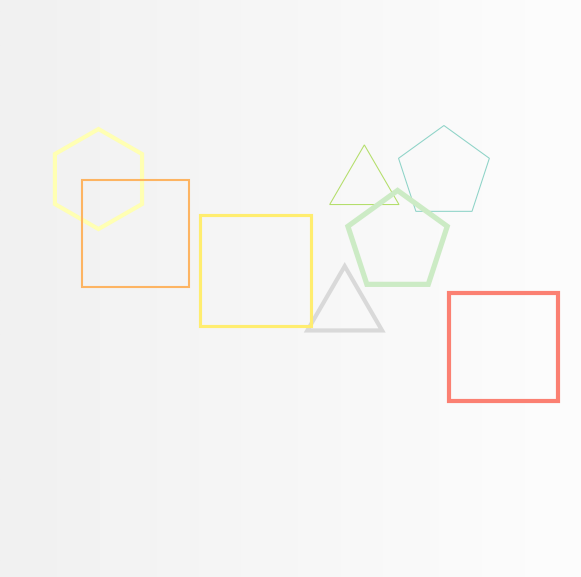[{"shape": "pentagon", "thickness": 0.5, "radius": 0.41, "center": [0.764, 0.7]}, {"shape": "hexagon", "thickness": 2, "radius": 0.43, "center": [0.169, 0.689]}, {"shape": "square", "thickness": 2, "radius": 0.47, "center": [0.866, 0.399]}, {"shape": "square", "thickness": 1, "radius": 0.46, "center": [0.234, 0.594]}, {"shape": "triangle", "thickness": 0.5, "radius": 0.34, "center": [0.627, 0.679]}, {"shape": "triangle", "thickness": 2, "radius": 0.37, "center": [0.593, 0.464]}, {"shape": "pentagon", "thickness": 2.5, "radius": 0.45, "center": [0.684, 0.579]}, {"shape": "square", "thickness": 1.5, "radius": 0.48, "center": [0.439, 0.53]}]